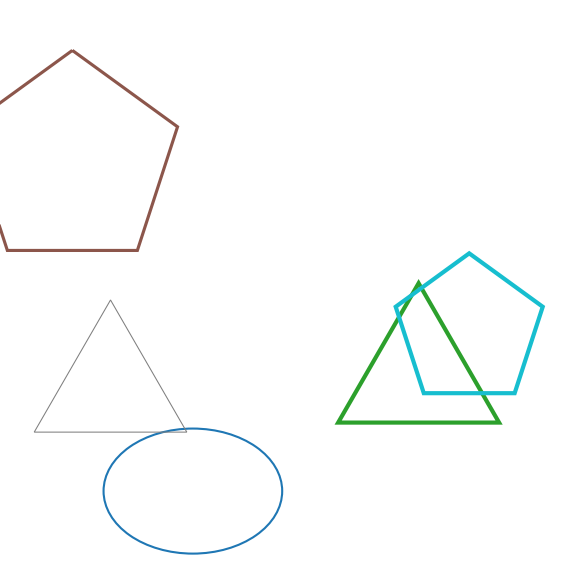[{"shape": "oval", "thickness": 1, "radius": 0.77, "center": [0.334, 0.149]}, {"shape": "triangle", "thickness": 2, "radius": 0.8, "center": [0.725, 0.348]}, {"shape": "pentagon", "thickness": 1.5, "radius": 0.96, "center": [0.125, 0.72]}, {"shape": "triangle", "thickness": 0.5, "radius": 0.76, "center": [0.191, 0.327]}, {"shape": "pentagon", "thickness": 2, "radius": 0.67, "center": [0.812, 0.427]}]